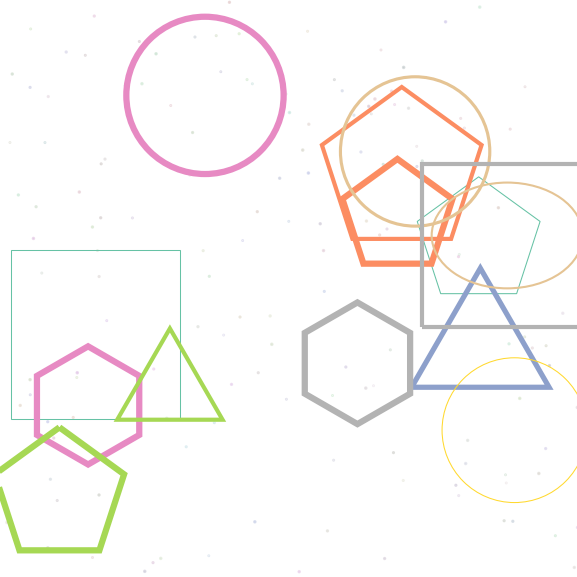[{"shape": "square", "thickness": 0.5, "radius": 0.73, "center": [0.165, 0.42]}, {"shape": "pentagon", "thickness": 0.5, "radius": 0.56, "center": [0.829, 0.581]}, {"shape": "pentagon", "thickness": 3, "radius": 0.5, "center": [0.688, 0.624]}, {"shape": "pentagon", "thickness": 2, "radius": 0.73, "center": [0.696, 0.703]}, {"shape": "triangle", "thickness": 2.5, "radius": 0.69, "center": [0.832, 0.397]}, {"shape": "circle", "thickness": 3, "radius": 0.68, "center": [0.355, 0.834]}, {"shape": "hexagon", "thickness": 3, "radius": 0.51, "center": [0.153, 0.297]}, {"shape": "pentagon", "thickness": 3, "radius": 0.59, "center": [0.103, 0.141]}, {"shape": "triangle", "thickness": 2, "radius": 0.53, "center": [0.294, 0.325]}, {"shape": "circle", "thickness": 0.5, "radius": 0.63, "center": [0.891, 0.254]}, {"shape": "circle", "thickness": 1.5, "radius": 0.65, "center": [0.719, 0.737]}, {"shape": "oval", "thickness": 1, "radius": 0.65, "center": [0.878, 0.591]}, {"shape": "hexagon", "thickness": 3, "radius": 0.53, "center": [0.619, 0.37]}, {"shape": "square", "thickness": 2, "radius": 0.71, "center": [0.873, 0.574]}]